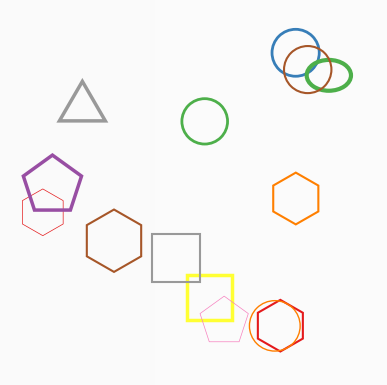[{"shape": "hexagon", "thickness": 1.5, "radius": 0.34, "center": [0.723, 0.154]}, {"shape": "hexagon", "thickness": 0.5, "radius": 0.3, "center": [0.11, 0.449]}, {"shape": "circle", "thickness": 2, "radius": 0.3, "center": [0.763, 0.863]}, {"shape": "oval", "thickness": 3, "radius": 0.29, "center": [0.849, 0.804]}, {"shape": "circle", "thickness": 2, "radius": 0.29, "center": [0.528, 0.685]}, {"shape": "pentagon", "thickness": 2.5, "radius": 0.39, "center": [0.135, 0.518]}, {"shape": "circle", "thickness": 1, "radius": 0.33, "center": [0.709, 0.154]}, {"shape": "hexagon", "thickness": 1.5, "radius": 0.34, "center": [0.763, 0.484]}, {"shape": "square", "thickness": 2.5, "radius": 0.29, "center": [0.541, 0.227]}, {"shape": "circle", "thickness": 1.5, "radius": 0.31, "center": [0.794, 0.819]}, {"shape": "hexagon", "thickness": 1.5, "radius": 0.41, "center": [0.294, 0.375]}, {"shape": "pentagon", "thickness": 0.5, "radius": 0.33, "center": [0.579, 0.165]}, {"shape": "square", "thickness": 1.5, "radius": 0.31, "center": [0.453, 0.33]}, {"shape": "triangle", "thickness": 2.5, "radius": 0.34, "center": [0.213, 0.72]}]